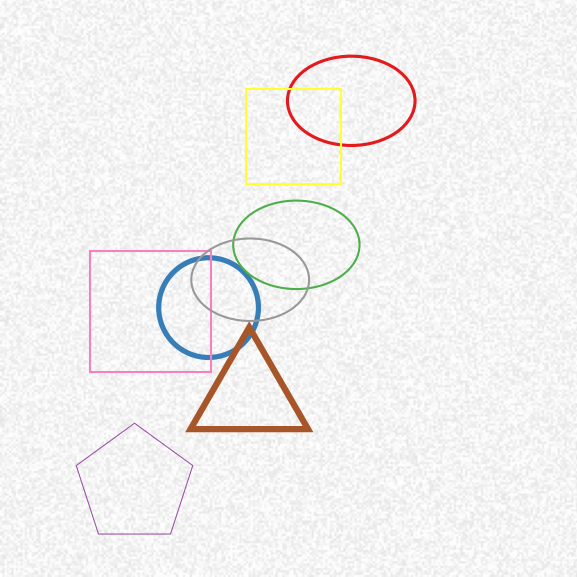[{"shape": "oval", "thickness": 1.5, "radius": 0.55, "center": [0.608, 0.825]}, {"shape": "circle", "thickness": 2.5, "radius": 0.43, "center": [0.361, 0.466]}, {"shape": "oval", "thickness": 1, "radius": 0.55, "center": [0.513, 0.575]}, {"shape": "pentagon", "thickness": 0.5, "radius": 0.53, "center": [0.233, 0.16]}, {"shape": "square", "thickness": 1, "radius": 0.41, "center": [0.508, 0.763]}, {"shape": "triangle", "thickness": 3, "radius": 0.59, "center": [0.432, 0.315]}, {"shape": "square", "thickness": 1, "radius": 0.52, "center": [0.261, 0.46]}, {"shape": "oval", "thickness": 1, "radius": 0.51, "center": [0.433, 0.515]}]